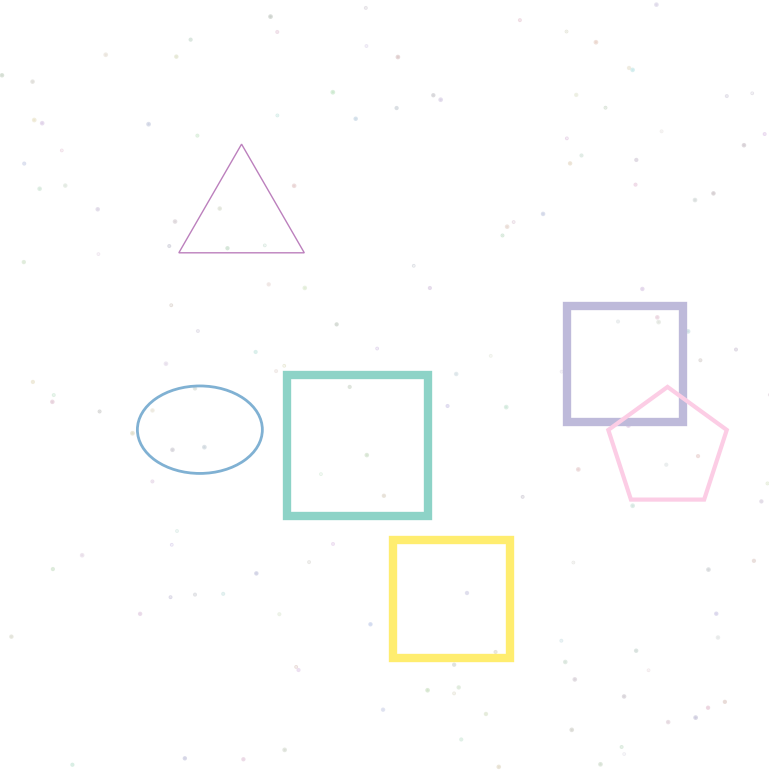[{"shape": "square", "thickness": 3, "radius": 0.46, "center": [0.465, 0.421]}, {"shape": "square", "thickness": 3, "radius": 0.38, "center": [0.812, 0.527]}, {"shape": "oval", "thickness": 1, "radius": 0.41, "center": [0.26, 0.442]}, {"shape": "pentagon", "thickness": 1.5, "radius": 0.4, "center": [0.867, 0.417]}, {"shape": "triangle", "thickness": 0.5, "radius": 0.47, "center": [0.314, 0.719]}, {"shape": "square", "thickness": 3, "radius": 0.38, "center": [0.586, 0.222]}]